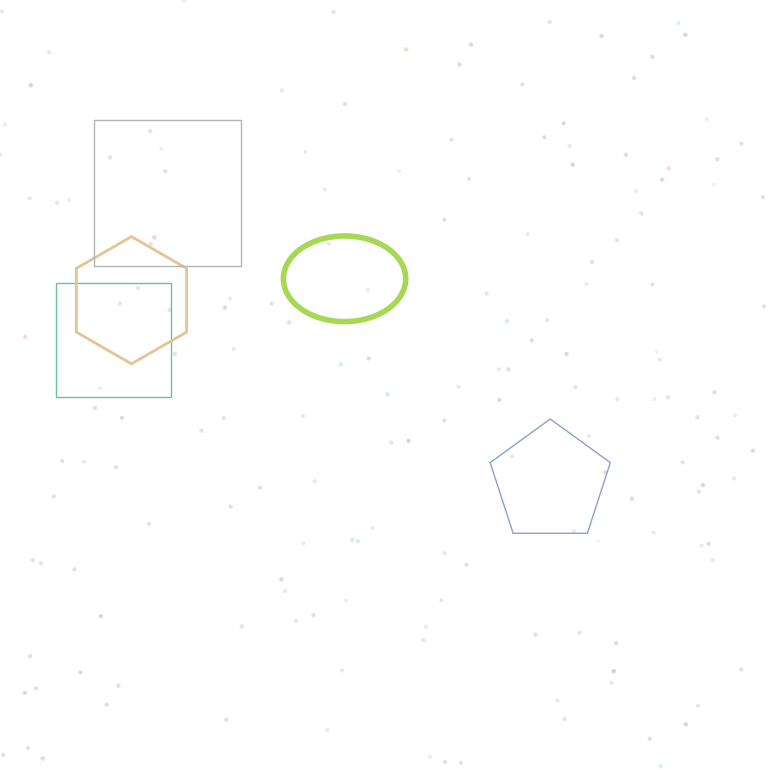[{"shape": "square", "thickness": 0.5, "radius": 0.37, "center": [0.147, 0.559]}, {"shape": "pentagon", "thickness": 0.5, "radius": 0.41, "center": [0.715, 0.374]}, {"shape": "oval", "thickness": 2, "radius": 0.4, "center": [0.447, 0.638]}, {"shape": "hexagon", "thickness": 1, "radius": 0.41, "center": [0.171, 0.61]}, {"shape": "square", "thickness": 0.5, "radius": 0.48, "center": [0.218, 0.749]}]